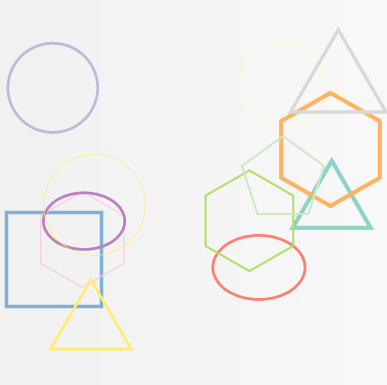[{"shape": "triangle", "thickness": 3, "radius": 0.58, "center": [0.856, 0.466]}, {"shape": "circle", "thickness": 0.5, "radius": 0.56, "center": [0.73, 0.779]}, {"shape": "circle", "thickness": 2, "radius": 0.58, "center": [0.136, 0.772]}, {"shape": "oval", "thickness": 2, "radius": 0.59, "center": [0.668, 0.305]}, {"shape": "square", "thickness": 2.5, "radius": 0.61, "center": [0.139, 0.327]}, {"shape": "hexagon", "thickness": 3, "radius": 0.73, "center": [0.853, 0.612]}, {"shape": "hexagon", "thickness": 1.5, "radius": 0.65, "center": [0.644, 0.427]}, {"shape": "hexagon", "thickness": 1, "radius": 0.62, "center": [0.212, 0.378]}, {"shape": "triangle", "thickness": 2.5, "radius": 0.71, "center": [0.873, 0.78]}, {"shape": "oval", "thickness": 2, "radius": 0.53, "center": [0.217, 0.426]}, {"shape": "pentagon", "thickness": 1.5, "radius": 0.56, "center": [0.73, 0.534]}, {"shape": "circle", "thickness": 0.5, "radius": 0.66, "center": [0.244, 0.468]}, {"shape": "triangle", "thickness": 2, "radius": 0.6, "center": [0.235, 0.153]}]